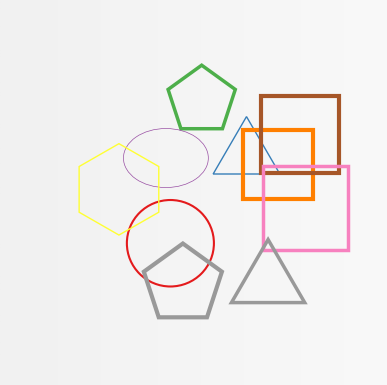[{"shape": "circle", "thickness": 1.5, "radius": 0.56, "center": [0.44, 0.368]}, {"shape": "triangle", "thickness": 1, "radius": 0.5, "center": [0.636, 0.598]}, {"shape": "pentagon", "thickness": 2.5, "radius": 0.46, "center": [0.52, 0.739]}, {"shape": "oval", "thickness": 0.5, "radius": 0.55, "center": [0.428, 0.589]}, {"shape": "square", "thickness": 3, "radius": 0.45, "center": [0.718, 0.573]}, {"shape": "hexagon", "thickness": 1, "radius": 0.59, "center": [0.307, 0.508]}, {"shape": "square", "thickness": 3, "radius": 0.5, "center": [0.773, 0.65]}, {"shape": "square", "thickness": 2.5, "radius": 0.54, "center": [0.789, 0.46]}, {"shape": "pentagon", "thickness": 3, "radius": 0.53, "center": [0.472, 0.262]}, {"shape": "triangle", "thickness": 2.5, "radius": 0.55, "center": [0.692, 0.269]}]